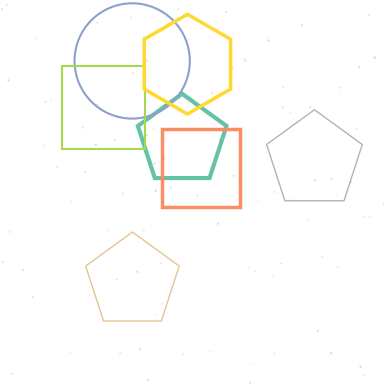[{"shape": "pentagon", "thickness": 3, "radius": 0.61, "center": [0.473, 0.635]}, {"shape": "square", "thickness": 2.5, "radius": 0.51, "center": [0.523, 0.563]}, {"shape": "circle", "thickness": 1.5, "radius": 0.75, "center": [0.343, 0.842]}, {"shape": "square", "thickness": 1.5, "radius": 0.54, "center": [0.268, 0.72]}, {"shape": "hexagon", "thickness": 2.5, "radius": 0.65, "center": [0.487, 0.833]}, {"shape": "pentagon", "thickness": 1, "radius": 0.64, "center": [0.344, 0.27]}, {"shape": "pentagon", "thickness": 1, "radius": 0.65, "center": [0.817, 0.584]}]